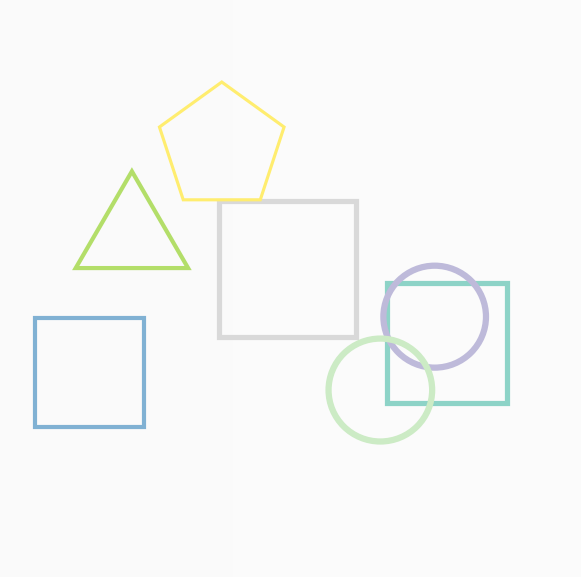[{"shape": "square", "thickness": 2.5, "radius": 0.52, "center": [0.769, 0.405]}, {"shape": "circle", "thickness": 3, "radius": 0.44, "center": [0.748, 0.451]}, {"shape": "square", "thickness": 2, "radius": 0.47, "center": [0.154, 0.354]}, {"shape": "triangle", "thickness": 2, "radius": 0.56, "center": [0.227, 0.591]}, {"shape": "square", "thickness": 2.5, "radius": 0.59, "center": [0.494, 0.534]}, {"shape": "circle", "thickness": 3, "radius": 0.45, "center": [0.654, 0.324]}, {"shape": "pentagon", "thickness": 1.5, "radius": 0.56, "center": [0.382, 0.744]}]